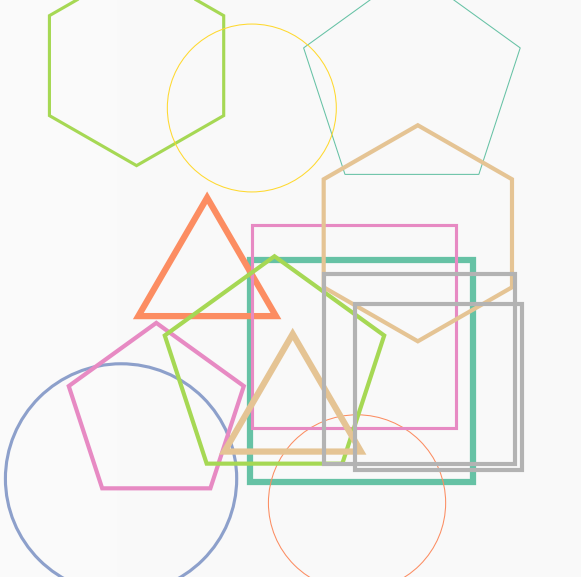[{"shape": "pentagon", "thickness": 0.5, "radius": 0.98, "center": [0.709, 0.856]}, {"shape": "square", "thickness": 3, "radius": 0.96, "center": [0.623, 0.357]}, {"shape": "circle", "thickness": 0.5, "radius": 0.76, "center": [0.614, 0.128]}, {"shape": "triangle", "thickness": 3, "radius": 0.68, "center": [0.356, 0.52]}, {"shape": "circle", "thickness": 1.5, "radius": 0.99, "center": [0.208, 0.17]}, {"shape": "pentagon", "thickness": 2, "radius": 0.79, "center": [0.269, 0.282]}, {"shape": "square", "thickness": 1.5, "radius": 0.88, "center": [0.609, 0.434]}, {"shape": "pentagon", "thickness": 2, "radius": 0.99, "center": [0.472, 0.357]}, {"shape": "hexagon", "thickness": 1.5, "radius": 0.87, "center": [0.235, 0.885]}, {"shape": "circle", "thickness": 0.5, "radius": 0.73, "center": [0.433, 0.812]}, {"shape": "triangle", "thickness": 3, "radius": 0.68, "center": [0.504, 0.285]}, {"shape": "hexagon", "thickness": 2, "radius": 0.94, "center": [0.719, 0.595]}, {"shape": "square", "thickness": 2, "radius": 0.72, "center": [0.754, 0.329]}, {"shape": "square", "thickness": 2, "radius": 0.82, "center": [0.721, 0.36]}]